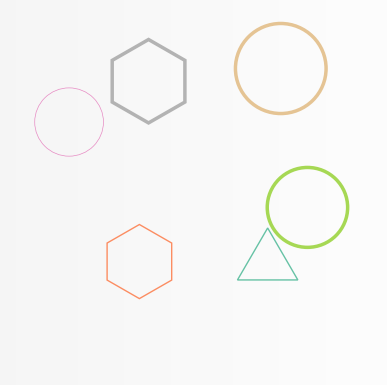[{"shape": "triangle", "thickness": 1, "radius": 0.45, "center": [0.691, 0.318]}, {"shape": "hexagon", "thickness": 1, "radius": 0.48, "center": [0.36, 0.321]}, {"shape": "circle", "thickness": 0.5, "radius": 0.44, "center": [0.178, 0.683]}, {"shape": "circle", "thickness": 2.5, "radius": 0.52, "center": [0.793, 0.461]}, {"shape": "circle", "thickness": 2.5, "radius": 0.58, "center": [0.725, 0.822]}, {"shape": "hexagon", "thickness": 2.5, "radius": 0.54, "center": [0.383, 0.789]}]